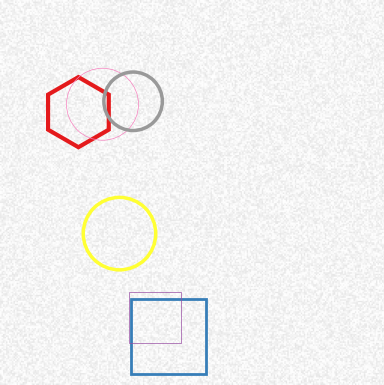[{"shape": "hexagon", "thickness": 3, "radius": 0.46, "center": [0.204, 0.709]}, {"shape": "square", "thickness": 2, "radius": 0.48, "center": [0.438, 0.126]}, {"shape": "square", "thickness": 0.5, "radius": 0.34, "center": [0.402, 0.175]}, {"shape": "circle", "thickness": 2.5, "radius": 0.47, "center": [0.31, 0.393]}, {"shape": "circle", "thickness": 0.5, "radius": 0.47, "center": [0.266, 0.729]}, {"shape": "circle", "thickness": 2.5, "radius": 0.38, "center": [0.346, 0.737]}]